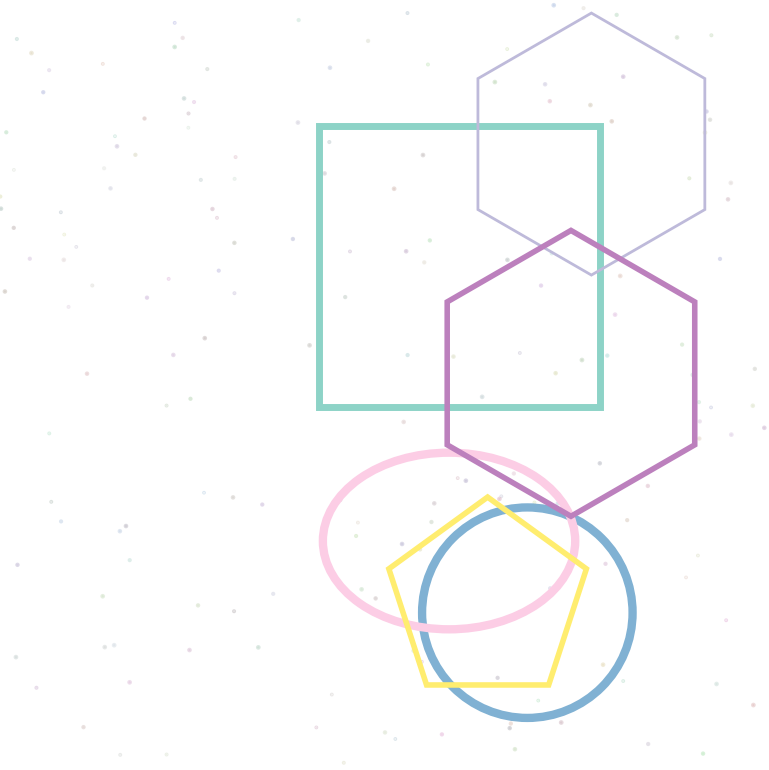[{"shape": "square", "thickness": 2.5, "radius": 0.91, "center": [0.596, 0.653]}, {"shape": "hexagon", "thickness": 1, "radius": 0.85, "center": [0.768, 0.813]}, {"shape": "circle", "thickness": 3, "radius": 0.68, "center": [0.685, 0.204]}, {"shape": "oval", "thickness": 3, "radius": 0.82, "center": [0.583, 0.297]}, {"shape": "hexagon", "thickness": 2, "radius": 0.93, "center": [0.742, 0.515]}, {"shape": "pentagon", "thickness": 2, "radius": 0.67, "center": [0.633, 0.22]}]